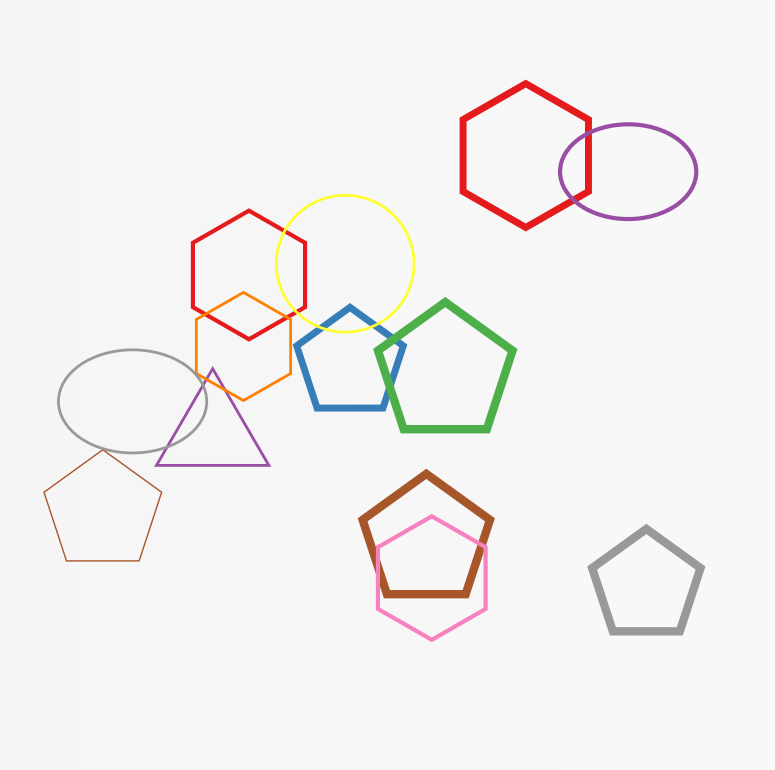[{"shape": "hexagon", "thickness": 1.5, "radius": 0.42, "center": [0.321, 0.643]}, {"shape": "hexagon", "thickness": 2.5, "radius": 0.47, "center": [0.678, 0.798]}, {"shape": "pentagon", "thickness": 2.5, "radius": 0.36, "center": [0.452, 0.529]}, {"shape": "pentagon", "thickness": 3, "radius": 0.46, "center": [0.575, 0.516]}, {"shape": "oval", "thickness": 1.5, "radius": 0.44, "center": [0.811, 0.777]}, {"shape": "triangle", "thickness": 1, "radius": 0.42, "center": [0.274, 0.437]}, {"shape": "hexagon", "thickness": 1, "radius": 0.35, "center": [0.314, 0.55]}, {"shape": "circle", "thickness": 1, "radius": 0.44, "center": [0.445, 0.658]}, {"shape": "pentagon", "thickness": 0.5, "radius": 0.4, "center": [0.133, 0.336]}, {"shape": "pentagon", "thickness": 3, "radius": 0.43, "center": [0.55, 0.298]}, {"shape": "hexagon", "thickness": 1.5, "radius": 0.4, "center": [0.557, 0.249]}, {"shape": "pentagon", "thickness": 3, "radius": 0.37, "center": [0.834, 0.24]}, {"shape": "oval", "thickness": 1, "radius": 0.48, "center": [0.171, 0.479]}]